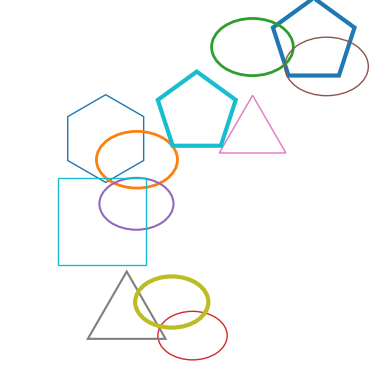[{"shape": "hexagon", "thickness": 1, "radius": 0.57, "center": [0.274, 0.64]}, {"shape": "pentagon", "thickness": 3, "radius": 0.56, "center": [0.815, 0.894]}, {"shape": "oval", "thickness": 2, "radius": 0.53, "center": [0.356, 0.585]}, {"shape": "oval", "thickness": 2, "radius": 0.53, "center": [0.656, 0.878]}, {"shape": "oval", "thickness": 1, "radius": 0.45, "center": [0.5, 0.128]}, {"shape": "oval", "thickness": 1.5, "radius": 0.48, "center": [0.354, 0.471]}, {"shape": "oval", "thickness": 1, "radius": 0.54, "center": [0.848, 0.827]}, {"shape": "triangle", "thickness": 1, "radius": 0.5, "center": [0.656, 0.653]}, {"shape": "triangle", "thickness": 1.5, "radius": 0.58, "center": [0.329, 0.178]}, {"shape": "oval", "thickness": 3, "radius": 0.47, "center": [0.446, 0.216]}, {"shape": "pentagon", "thickness": 3, "radius": 0.53, "center": [0.511, 0.708]}, {"shape": "square", "thickness": 1, "radius": 0.57, "center": [0.265, 0.425]}]